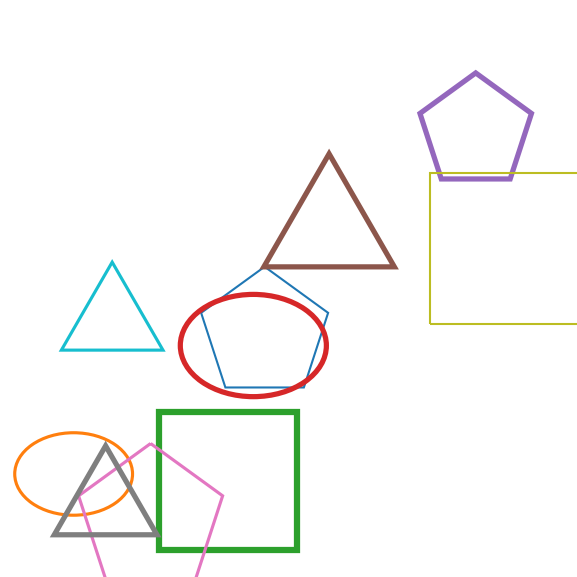[{"shape": "pentagon", "thickness": 1, "radius": 0.58, "center": [0.458, 0.422]}, {"shape": "oval", "thickness": 1.5, "radius": 0.51, "center": [0.128, 0.178]}, {"shape": "square", "thickness": 3, "radius": 0.6, "center": [0.395, 0.167]}, {"shape": "oval", "thickness": 2.5, "radius": 0.63, "center": [0.439, 0.401]}, {"shape": "pentagon", "thickness": 2.5, "radius": 0.51, "center": [0.824, 0.771]}, {"shape": "triangle", "thickness": 2.5, "radius": 0.65, "center": [0.57, 0.602]}, {"shape": "pentagon", "thickness": 1.5, "radius": 0.66, "center": [0.261, 0.1]}, {"shape": "triangle", "thickness": 2.5, "radius": 0.51, "center": [0.183, 0.124]}, {"shape": "square", "thickness": 1, "radius": 0.65, "center": [0.876, 0.569]}, {"shape": "triangle", "thickness": 1.5, "radius": 0.51, "center": [0.194, 0.444]}]